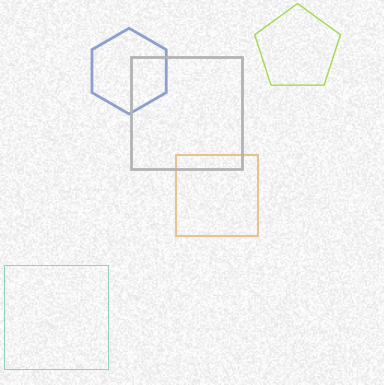[{"shape": "square", "thickness": 0.5, "radius": 0.67, "center": [0.146, 0.176]}, {"shape": "hexagon", "thickness": 2, "radius": 0.56, "center": [0.335, 0.815]}, {"shape": "pentagon", "thickness": 1, "radius": 0.59, "center": [0.773, 0.874]}, {"shape": "square", "thickness": 1.5, "radius": 0.53, "center": [0.564, 0.493]}, {"shape": "square", "thickness": 2, "radius": 0.72, "center": [0.485, 0.707]}]